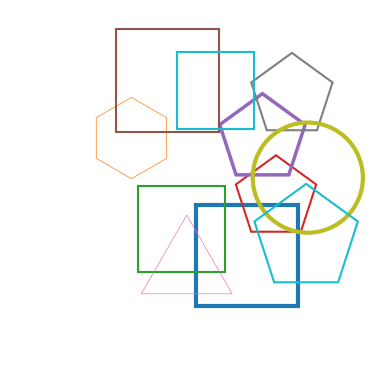[{"shape": "square", "thickness": 3, "radius": 0.66, "center": [0.641, 0.336]}, {"shape": "hexagon", "thickness": 0.5, "radius": 0.53, "center": [0.341, 0.641]}, {"shape": "square", "thickness": 1.5, "radius": 0.56, "center": [0.471, 0.405]}, {"shape": "pentagon", "thickness": 1.5, "radius": 0.55, "center": [0.717, 0.487]}, {"shape": "pentagon", "thickness": 2.5, "radius": 0.58, "center": [0.682, 0.64]}, {"shape": "square", "thickness": 1.5, "radius": 0.67, "center": [0.434, 0.791]}, {"shape": "triangle", "thickness": 0.5, "radius": 0.68, "center": [0.485, 0.305]}, {"shape": "pentagon", "thickness": 1.5, "radius": 0.56, "center": [0.758, 0.752]}, {"shape": "circle", "thickness": 3, "radius": 0.72, "center": [0.799, 0.539]}, {"shape": "square", "thickness": 1.5, "radius": 0.5, "center": [0.56, 0.765]}, {"shape": "pentagon", "thickness": 1.5, "radius": 0.71, "center": [0.795, 0.381]}]